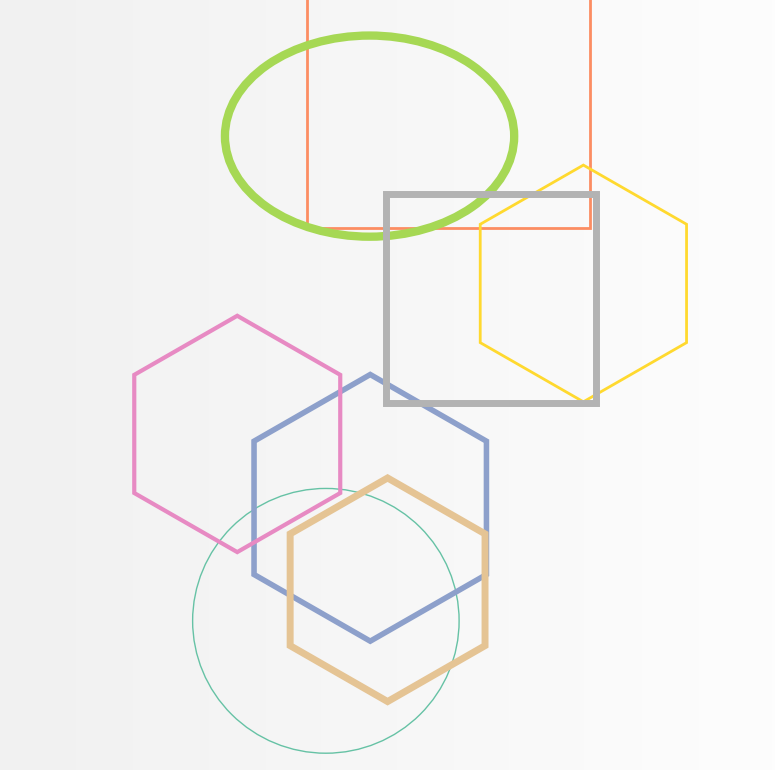[{"shape": "circle", "thickness": 0.5, "radius": 0.86, "center": [0.42, 0.194]}, {"shape": "square", "thickness": 1, "radius": 0.91, "center": [0.579, 0.886]}, {"shape": "hexagon", "thickness": 2, "radius": 0.87, "center": [0.478, 0.34]}, {"shape": "hexagon", "thickness": 1.5, "radius": 0.77, "center": [0.306, 0.436]}, {"shape": "oval", "thickness": 3, "radius": 0.93, "center": [0.477, 0.823]}, {"shape": "hexagon", "thickness": 1, "radius": 0.77, "center": [0.753, 0.632]}, {"shape": "hexagon", "thickness": 2.5, "radius": 0.73, "center": [0.5, 0.234]}, {"shape": "square", "thickness": 2.5, "radius": 0.68, "center": [0.633, 0.612]}]